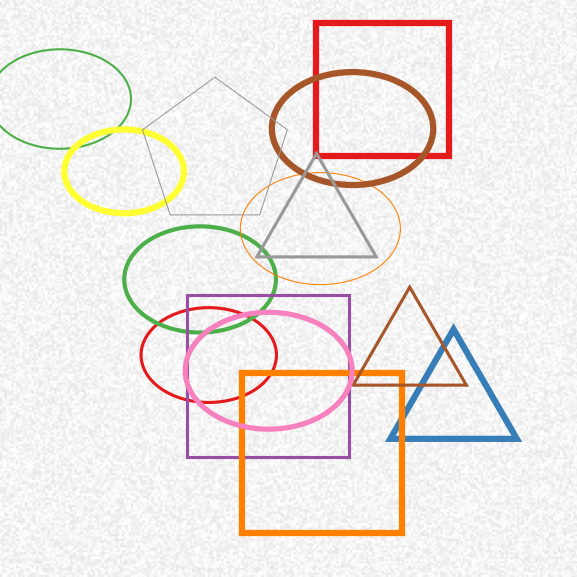[{"shape": "square", "thickness": 3, "radius": 0.57, "center": [0.662, 0.844]}, {"shape": "oval", "thickness": 1.5, "radius": 0.59, "center": [0.361, 0.384]}, {"shape": "triangle", "thickness": 3, "radius": 0.63, "center": [0.785, 0.302]}, {"shape": "oval", "thickness": 1, "radius": 0.62, "center": [0.104, 0.828]}, {"shape": "oval", "thickness": 2, "radius": 0.66, "center": [0.346, 0.515]}, {"shape": "square", "thickness": 1.5, "radius": 0.7, "center": [0.463, 0.349]}, {"shape": "oval", "thickness": 0.5, "radius": 0.69, "center": [0.555, 0.603]}, {"shape": "square", "thickness": 3, "radius": 0.7, "center": [0.558, 0.214]}, {"shape": "oval", "thickness": 3, "radius": 0.52, "center": [0.215, 0.702]}, {"shape": "triangle", "thickness": 1.5, "radius": 0.57, "center": [0.709, 0.389]}, {"shape": "oval", "thickness": 3, "radius": 0.7, "center": [0.61, 0.777]}, {"shape": "oval", "thickness": 2.5, "radius": 0.72, "center": [0.465, 0.357]}, {"shape": "triangle", "thickness": 1.5, "radius": 0.6, "center": [0.548, 0.614]}, {"shape": "pentagon", "thickness": 0.5, "radius": 0.66, "center": [0.372, 0.734]}]